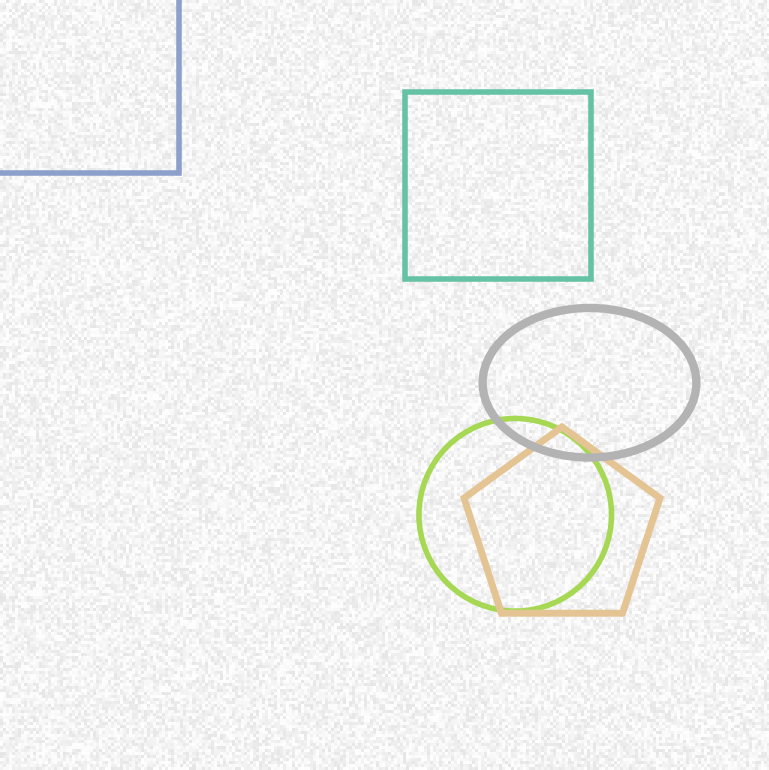[{"shape": "square", "thickness": 2, "radius": 0.61, "center": [0.646, 0.759]}, {"shape": "square", "thickness": 2, "radius": 0.61, "center": [0.111, 0.897]}, {"shape": "circle", "thickness": 2, "radius": 0.63, "center": [0.669, 0.331]}, {"shape": "pentagon", "thickness": 2.5, "radius": 0.67, "center": [0.73, 0.312]}, {"shape": "oval", "thickness": 3, "radius": 0.69, "center": [0.766, 0.503]}]